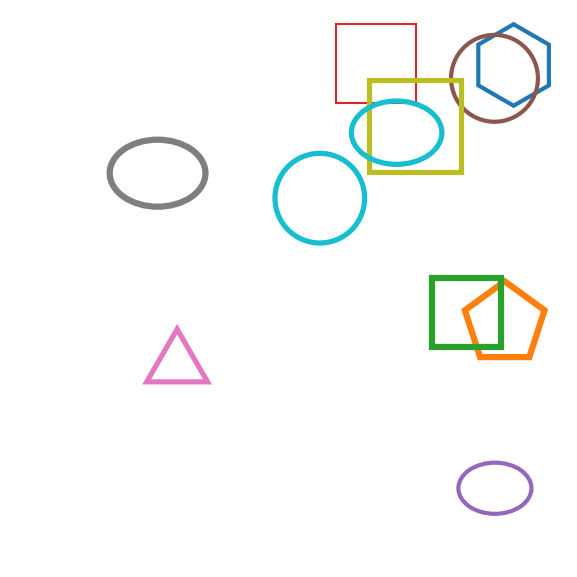[{"shape": "hexagon", "thickness": 2, "radius": 0.35, "center": [0.889, 0.887]}, {"shape": "pentagon", "thickness": 3, "radius": 0.36, "center": [0.874, 0.439]}, {"shape": "square", "thickness": 3, "radius": 0.3, "center": [0.808, 0.459]}, {"shape": "square", "thickness": 1, "radius": 0.34, "center": [0.651, 0.889]}, {"shape": "oval", "thickness": 2, "radius": 0.32, "center": [0.857, 0.154]}, {"shape": "circle", "thickness": 2, "radius": 0.38, "center": [0.856, 0.864]}, {"shape": "triangle", "thickness": 2.5, "radius": 0.3, "center": [0.307, 0.368]}, {"shape": "oval", "thickness": 3, "radius": 0.41, "center": [0.273, 0.699]}, {"shape": "square", "thickness": 2.5, "radius": 0.4, "center": [0.719, 0.781]}, {"shape": "circle", "thickness": 2.5, "radius": 0.39, "center": [0.554, 0.656]}, {"shape": "oval", "thickness": 2.5, "radius": 0.39, "center": [0.687, 0.769]}]